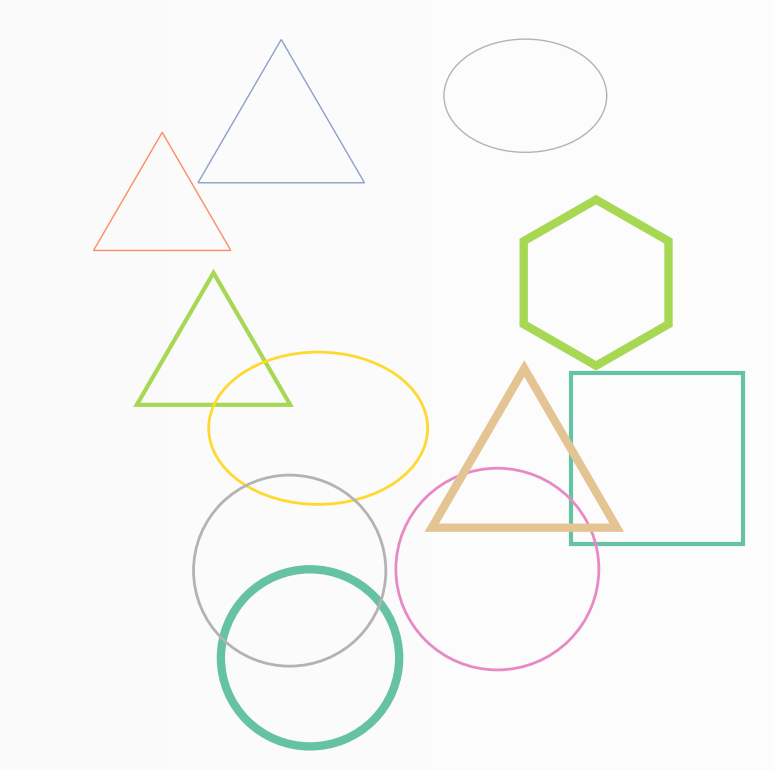[{"shape": "circle", "thickness": 3, "radius": 0.58, "center": [0.4, 0.146]}, {"shape": "square", "thickness": 1.5, "radius": 0.56, "center": [0.848, 0.404]}, {"shape": "triangle", "thickness": 0.5, "radius": 0.51, "center": [0.209, 0.726]}, {"shape": "triangle", "thickness": 0.5, "radius": 0.62, "center": [0.363, 0.825]}, {"shape": "circle", "thickness": 1, "radius": 0.65, "center": [0.642, 0.261]}, {"shape": "triangle", "thickness": 1.5, "radius": 0.57, "center": [0.275, 0.531]}, {"shape": "hexagon", "thickness": 3, "radius": 0.54, "center": [0.769, 0.633]}, {"shape": "oval", "thickness": 1, "radius": 0.71, "center": [0.411, 0.444]}, {"shape": "triangle", "thickness": 3, "radius": 0.69, "center": [0.677, 0.384]}, {"shape": "circle", "thickness": 1, "radius": 0.62, "center": [0.374, 0.259]}, {"shape": "oval", "thickness": 0.5, "radius": 0.53, "center": [0.678, 0.876]}]